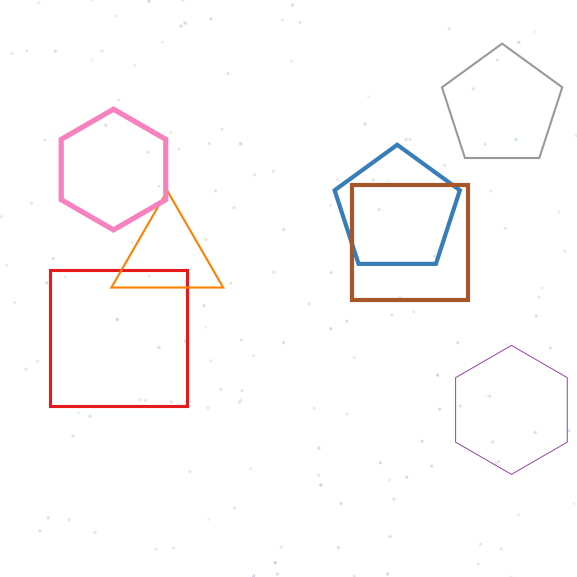[{"shape": "square", "thickness": 1.5, "radius": 0.59, "center": [0.205, 0.414]}, {"shape": "pentagon", "thickness": 2, "radius": 0.57, "center": [0.688, 0.634]}, {"shape": "hexagon", "thickness": 0.5, "radius": 0.56, "center": [0.886, 0.289]}, {"shape": "triangle", "thickness": 1, "radius": 0.56, "center": [0.29, 0.557]}, {"shape": "square", "thickness": 2, "radius": 0.5, "center": [0.71, 0.58]}, {"shape": "hexagon", "thickness": 2.5, "radius": 0.52, "center": [0.196, 0.706]}, {"shape": "pentagon", "thickness": 1, "radius": 0.55, "center": [0.869, 0.814]}]